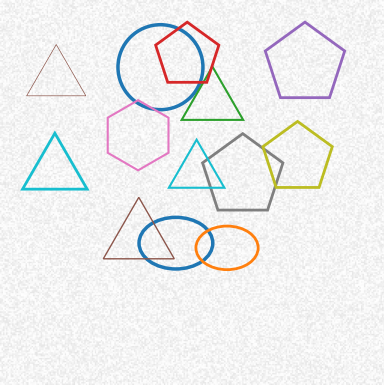[{"shape": "circle", "thickness": 2.5, "radius": 0.55, "center": [0.417, 0.825]}, {"shape": "oval", "thickness": 2.5, "radius": 0.48, "center": [0.457, 0.368]}, {"shape": "oval", "thickness": 2, "radius": 0.4, "center": [0.59, 0.356]}, {"shape": "triangle", "thickness": 1.5, "radius": 0.46, "center": [0.552, 0.735]}, {"shape": "pentagon", "thickness": 2, "radius": 0.43, "center": [0.486, 0.856]}, {"shape": "pentagon", "thickness": 2, "radius": 0.54, "center": [0.792, 0.834]}, {"shape": "triangle", "thickness": 0.5, "radius": 0.44, "center": [0.146, 0.796]}, {"shape": "triangle", "thickness": 1, "radius": 0.53, "center": [0.36, 0.381]}, {"shape": "hexagon", "thickness": 1.5, "radius": 0.46, "center": [0.359, 0.649]}, {"shape": "pentagon", "thickness": 2, "radius": 0.55, "center": [0.631, 0.543]}, {"shape": "pentagon", "thickness": 2, "radius": 0.47, "center": [0.773, 0.59]}, {"shape": "triangle", "thickness": 2, "radius": 0.48, "center": [0.142, 0.557]}, {"shape": "triangle", "thickness": 1.5, "radius": 0.42, "center": [0.511, 0.554]}]